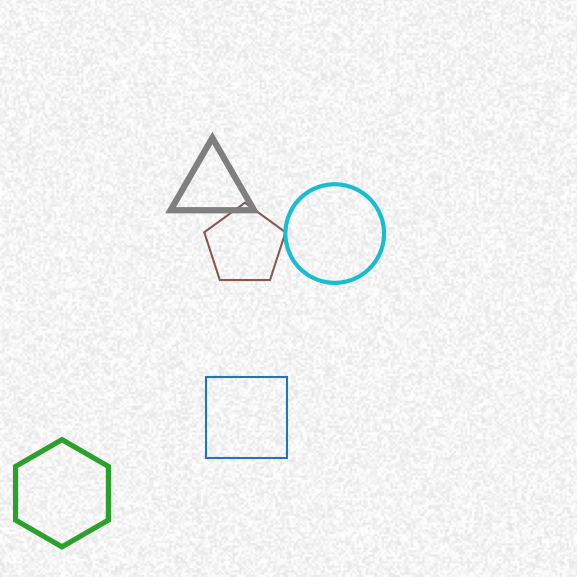[{"shape": "square", "thickness": 1, "radius": 0.35, "center": [0.428, 0.276]}, {"shape": "hexagon", "thickness": 2.5, "radius": 0.46, "center": [0.107, 0.145]}, {"shape": "pentagon", "thickness": 1, "radius": 0.37, "center": [0.424, 0.574]}, {"shape": "triangle", "thickness": 3, "radius": 0.42, "center": [0.368, 0.677]}, {"shape": "circle", "thickness": 2, "radius": 0.43, "center": [0.58, 0.595]}]